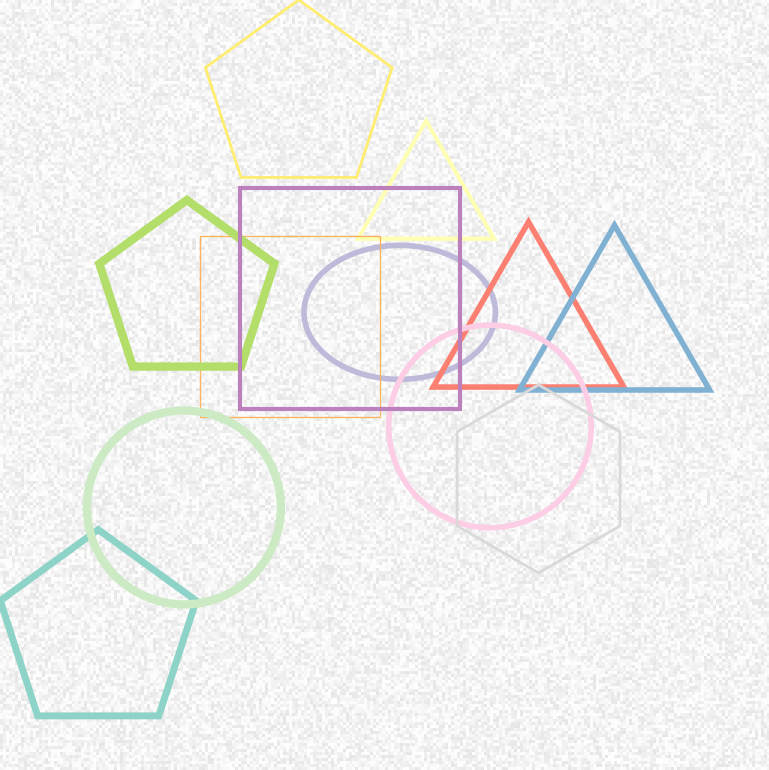[{"shape": "pentagon", "thickness": 2.5, "radius": 0.67, "center": [0.128, 0.179]}, {"shape": "triangle", "thickness": 1.5, "radius": 0.51, "center": [0.553, 0.741]}, {"shape": "oval", "thickness": 2, "radius": 0.62, "center": [0.519, 0.594]}, {"shape": "triangle", "thickness": 2, "radius": 0.71, "center": [0.686, 0.569]}, {"shape": "triangle", "thickness": 2, "radius": 0.71, "center": [0.798, 0.565]}, {"shape": "square", "thickness": 0.5, "radius": 0.59, "center": [0.377, 0.576]}, {"shape": "pentagon", "thickness": 3, "radius": 0.6, "center": [0.243, 0.621]}, {"shape": "circle", "thickness": 2, "radius": 0.66, "center": [0.636, 0.446]}, {"shape": "hexagon", "thickness": 1, "radius": 0.61, "center": [0.699, 0.378]}, {"shape": "square", "thickness": 1.5, "radius": 0.72, "center": [0.455, 0.612]}, {"shape": "circle", "thickness": 3, "radius": 0.63, "center": [0.239, 0.341]}, {"shape": "pentagon", "thickness": 1, "radius": 0.64, "center": [0.388, 0.873]}]